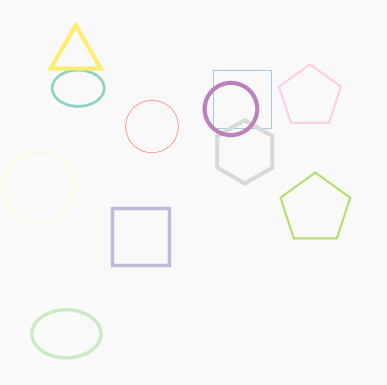[{"shape": "oval", "thickness": 2, "radius": 0.34, "center": [0.202, 0.771]}, {"shape": "circle", "thickness": 0.5, "radius": 0.46, "center": [0.1, 0.514]}, {"shape": "square", "thickness": 2.5, "radius": 0.37, "center": [0.363, 0.385]}, {"shape": "circle", "thickness": 0.5, "radius": 0.34, "center": [0.392, 0.671]}, {"shape": "square", "thickness": 0.5, "radius": 0.37, "center": [0.624, 0.743]}, {"shape": "pentagon", "thickness": 1.5, "radius": 0.47, "center": [0.814, 0.457]}, {"shape": "pentagon", "thickness": 1.5, "radius": 0.42, "center": [0.8, 0.749]}, {"shape": "hexagon", "thickness": 3, "radius": 0.41, "center": [0.632, 0.606]}, {"shape": "circle", "thickness": 3, "radius": 0.34, "center": [0.596, 0.717]}, {"shape": "oval", "thickness": 2.5, "radius": 0.45, "center": [0.171, 0.133]}, {"shape": "triangle", "thickness": 3, "radius": 0.37, "center": [0.195, 0.859]}]